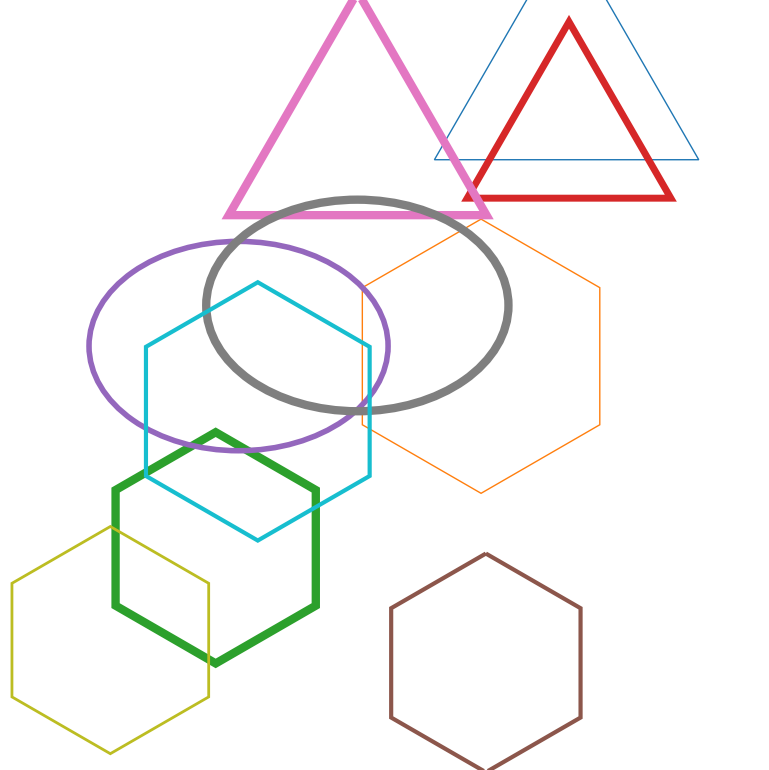[{"shape": "triangle", "thickness": 0.5, "radius": 0.99, "center": [0.736, 0.892]}, {"shape": "hexagon", "thickness": 0.5, "radius": 0.89, "center": [0.625, 0.537]}, {"shape": "hexagon", "thickness": 3, "radius": 0.75, "center": [0.28, 0.289]}, {"shape": "triangle", "thickness": 2.5, "radius": 0.76, "center": [0.739, 0.819]}, {"shape": "oval", "thickness": 2, "radius": 0.97, "center": [0.31, 0.551]}, {"shape": "hexagon", "thickness": 1.5, "radius": 0.71, "center": [0.631, 0.139]}, {"shape": "triangle", "thickness": 3, "radius": 0.97, "center": [0.464, 0.817]}, {"shape": "oval", "thickness": 3, "radius": 0.98, "center": [0.464, 0.603]}, {"shape": "hexagon", "thickness": 1, "radius": 0.74, "center": [0.143, 0.169]}, {"shape": "hexagon", "thickness": 1.5, "radius": 0.84, "center": [0.335, 0.466]}]